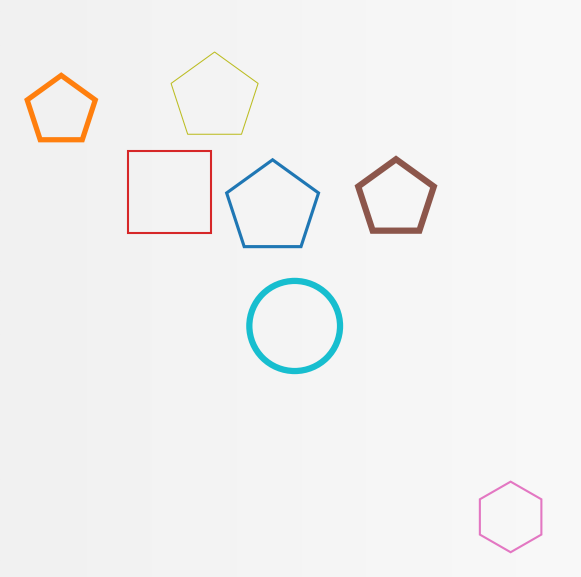[{"shape": "pentagon", "thickness": 1.5, "radius": 0.42, "center": [0.469, 0.639]}, {"shape": "pentagon", "thickness": 2.5, "radius": 0.31, "center": [0.105, 0.807]}, {"shape": "square", "thickness": 1, "radius": 0.36, "center": [0.292, 0.667]}, {"shape": "pentagon", "thickness": 3, "radius": 0.34, "center": [0.681, 0.655]}, {"shape": "hexagon", "thickness": 1, "radius": 0.31, "center": [0.878, 0.104]}, {"shape": "pentagon", "thickness": 0.5, "radius": 0.39, "center": [0.369, 0.83]}, {"shape": "circle", "thickness": 3, "radius": 0.39, "center": [0.507, 0.435]}]